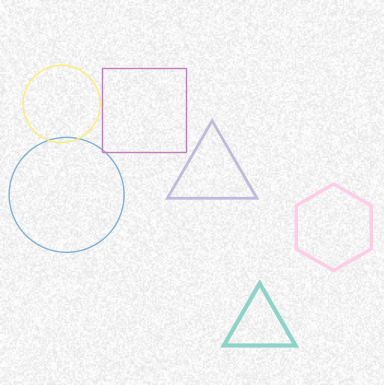[{"shape": "triangle", "thickness": 3, "radius": 0.54, "center": [0.674, 0.156]}, {"shape": "triangle", "thickness": 2, "radius": 0.67, "center": [0.551, 0.552]}, {"shape": "circle", "thickness": 1, "radius": 0.75, "center": [0.173, 0.494]}, {"shape": "hexagon", "thickness": 2.5, "radius": 0.56, "center": [0.867, 0.41]}, {"shape": "square", "thickness": 1, "radius": 0.54, "center": [0.374, 0.715]}, {"shape": "circle", "thickness": 1, "radius": 0.5, "center": [0.16, 0.73]}]